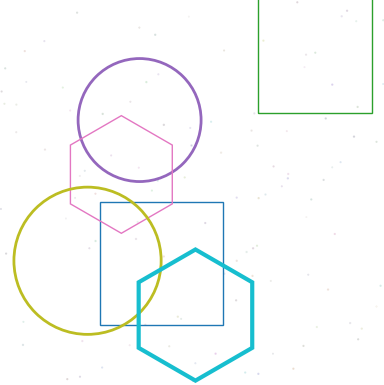[{"shape": "square", "thickness": 1, "radius": 0.8, "center": [0.42, 0.315]}, {"shape": "square", "thickness": 1, "radius": 0.74, "center": [0.819, 0.856]}, {"shape": "circle", "thickness": 2, "radius": 0.8, "center": [0.363, 0.688]}, {"shape": "hexagon", "thickness": 1, "radius": 0.76, "center": [0.315, 0.547]}, {"shape": "circle", "thickness": 2, "radius": 0.96, "center": [0.227, 0.323]}, {"shape": "hexagon", "thickness": 3, "radius": 0.85, "center": [0.508, 0.182]}]